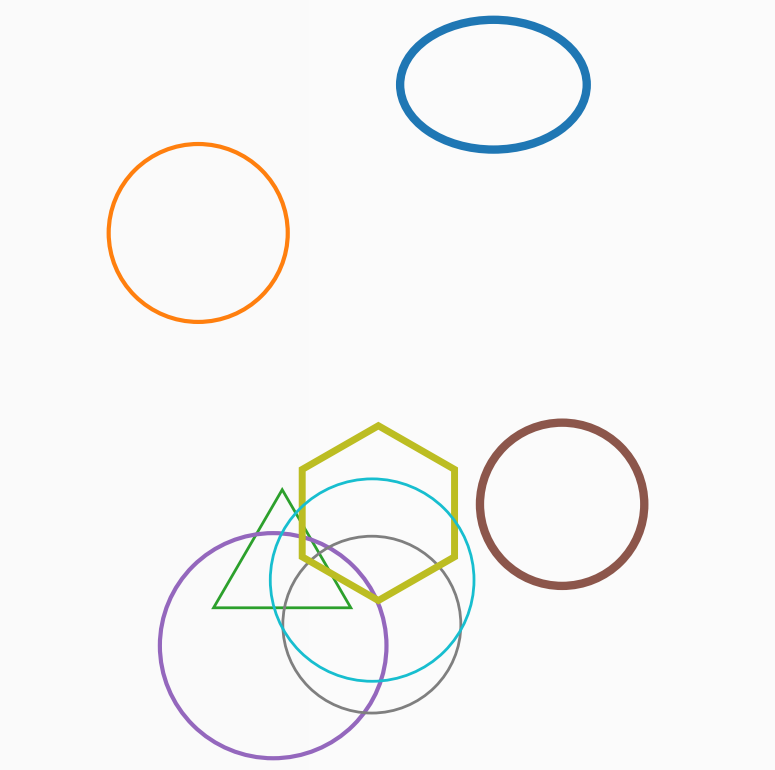[{"shape": "oval", "thickness": 3, "radius": 0.6, "center": [0.637, 0.89]}, {"shape": "circle", "thickness": 1.5, "radius": 0.58, "center": [0.256, 0.697]}, {"shape": "triangle", "thickness": 1, "radius": 0.51, "center": [0.364, 0.262]}, {"shape": "circle", "thickness": 1.5, "radius": 0.73, "center": [0.352, 0.161]}, {"shape": "circle", "thickness": 3, "radius": 0.53, "center": [0.725, 0.345]}, {"shape": "circle", "thickness": 1, "radius": 0.57, "center": [0.48, 0.189]}, {"shape": "hexagon", "thickness": 2.5, "radius": 0.57, "center": [0.488, 0.334]}, {"shape": "circle", "thickness": 1, "radius": 0.66, "center": [0.48, 0.247]}]